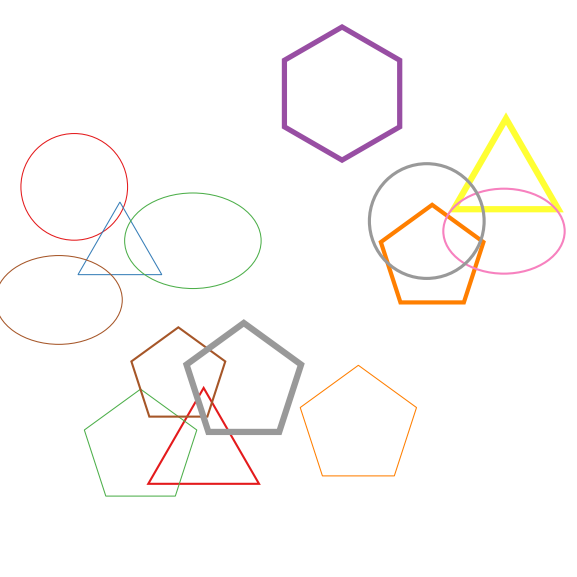[{"shape": "circle", "thickness": 0.5, "radius": 0.46, "center": [0.129, 0.676]}, {"shape": "triangle", "thickness": 1, "radius": 0.55, "center": [0.353, 0.217]}, {"shape": "triangle", "thickness": 0.5, "radius": 0.42, "center": [0.208, 0.565]}, {"shape": "pentagon", "thickness": 0.5, "radius": 0.51, "center": [0.243, 0.223]}, {"shape": "oval", "thickness": 0.5, "radius": 0.59, "center": [0.334, 0.582]}, {"shape": "hexagon", "thickness": 2.5, "radius": 0.58, "center": [0.592, 0.837]}, {"shape": "pentagon", "thickness": 2, "radius": 0.47, "center": [0.748, 0.551]}, {"shape": "pentagon", "thickness": 0.5, "radius": 0.53, "center": [0.621, 0.261]}, {"shape": "triangle", "thickness": 3, "radius": 0.52, "center": [0.876, 0.689]}, {"shape": "oval", "thickness": 0.5, "radius": 0.55, "center": [0.102, 0.48]}, {"shape": "pentagon", "thickness": 1, "radius": 0.43, "center": [0.309, 0.347]}, {"shape": "oval", "thickness": 1, "radius": 0.53, "center": [0.873, 0.599]}, {"shape": "circle", "thickness": 1.5, "radius": 0.5, "center": [0.739, 0.616]}, {"shape": "pentagon", "thickness": 3, "radius": 0.52, "center": [0.422, 0.336]}]